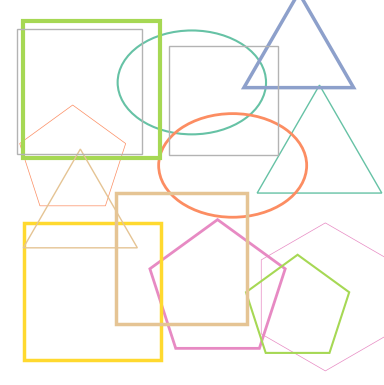[{"shape": "triangle", "thickness": 1, "radius": 0.93, "center": [0.83, 0.592]}, {"shape": "oval", "thickness": 1.5, "radius": 0.96, "center": [0.498, 0.786]}, {"shape": "pentagon", "thickness": 0.5, "radius": 0.72, "center": [0.189, 0.582]}, {"shape": "oval", "thickness": 2, "radius": 0.96, "center": [0.604, 0.57]}, {"shape": "triangle", "thickness": 2.5, "radius": 0.82, "center": [0.776, 0.855]}, {"shape": "pentagon", "thickness": 2, "radius": 0.92, "center": [0.565, 0.245]}, {"shape": "hexagon", "thickness": 0.5, "radius": 0.96, "center": [0.845, 0.229]}, {"shape": "pentagon", "thickness": 1.5, "radius": 0.7, "center": [0.773, 0.197]}, {"shape": "square", "thickness": 3, "radius": 0.9, "center": [0.238, 0.768]}, {"shape": "square", "thickness": 2.5, "radius": 0.89, "center": [0.239, 0.242]}, {"shape": "square", "thickness": 2.5, "radius": 0.86, "center": [0.472, 0.329]}, {"shape": "triangle", "thickness": 1, "radius": 0.85, "center": [0.209, 0.442]}, {"shape": "square", "thickness": 1, "radius": 0.71, "center": [0.58, 0.739]}, {"shape": "square", "thickness": 1, "radius": 0.81, "center": [0.207, 0.762]}]